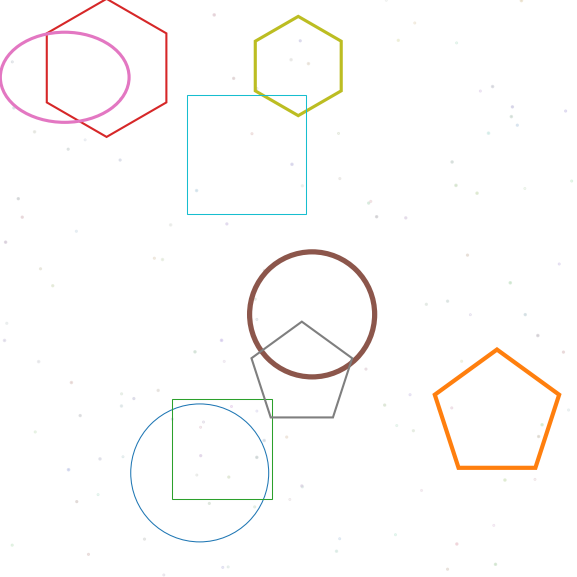[{"shape": "circle", "thickness": 0.5, "radius": 0.6, "center": [0.346, 0.18]}, {"shape": "pentagon", "thickness": 2, "radius": 0.57, "center": [0.861, 0.281]}, {"shape": "square", "thickness": 0.5, "radius": 0.43, "center": [0.384, 0.222]}, {"shape": "hexagon", "thickness": 1, "radius": 0.6, "center": [0.185, 0.882]}, {"shape": "circle", "thickness": 2.5, "radius": 0.54, "center": [0.54, 0.455]}, {"shape": "oval", "thickness": 1.5, "radius": 0.56, "center": [0.112, 0.865]}, {"shape": "pentagon", "thickness": 1, "radius": 0.46, "center": [0.523, 0.35]}, {"shape": "hexagon", "thickness": 1.5, "radius": 0.43, "center": [0.516, 0.885]}, {"shape": "square", "thickness": 0.5, "radius": 0.52, "center": [0.426, 0.732]}]